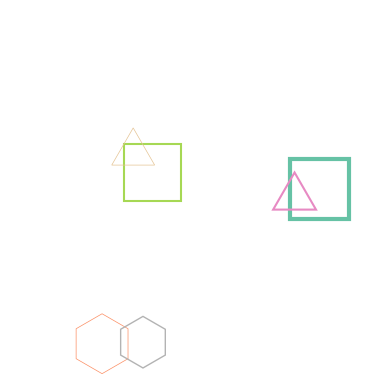[{"shape": "square", "thickness": 3, "radius": 0.38, "center": [0.83, 0.509]}, {"shape": "hexagon", "thickness": 0.5, "radius": 0.39, "center": [0.265, 0.107]}, {"shape": "triangle", "thickness": 1.5, "radius": 0.32, "center": [0.765, 0.488]}, {"shape": "square", "thickness": 1.5, "radius": 0.37, "center": [0.396, 0.552]}, {"shape": "triangle", "thickness": 0.5, "radius": 0.32, "center": [0.346, 0.603]}, {"shape": "hexagon", "thickness": 1, "radius": 0.33, "center": [0.371, 0.111]}]